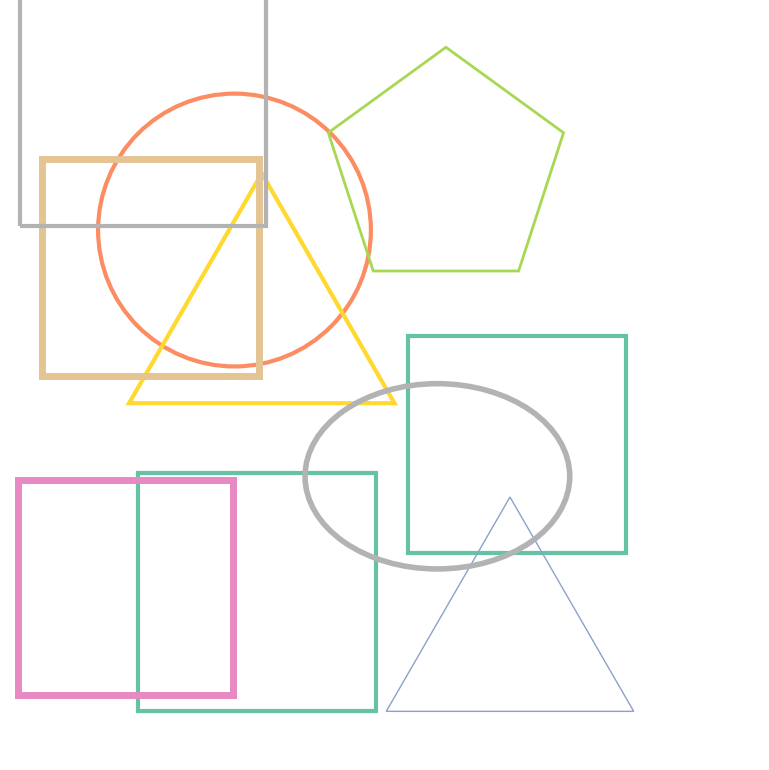[{"shape": "square", "thickness": 1.5, "radius": 0.77, "center": [0.334, 0.231]}, {"shape": "square", "thickness": 1.5, "radius": 0.71, "center": [0.671, 0.423]}, {"shape": "circle", "thickness": 1.5, "radius": 0.89, "center": [0.305, 0.701]}, {"shape": "triangle", "thickness": 0.5, "radius": 0.93, "center": [0.662, 0.169]}, {"shape": "square", "thickness": 2.5, "radius": 0.7, "center": [0.163, 0.237]}, {"shape": "pentagon", "thickness": 1, "radius": 0.8, "center": [0.579, 0.778]}, {"shape": "triangle", "thickness": 1.5, "radius": 0.99, "center": [0.34, 0.576]}, {"shape": "square", "thickness": 2.5, "radius": 0.7, "center": [0.196, 0.652]}, {"shape": "square", "thickness": 1.5, "radius": 0.8, "center": [0.186, 0.866]}, {"shape": "oval", "thickness": 2, "radius": 0.86, "center": [0.568, 0.381]}]